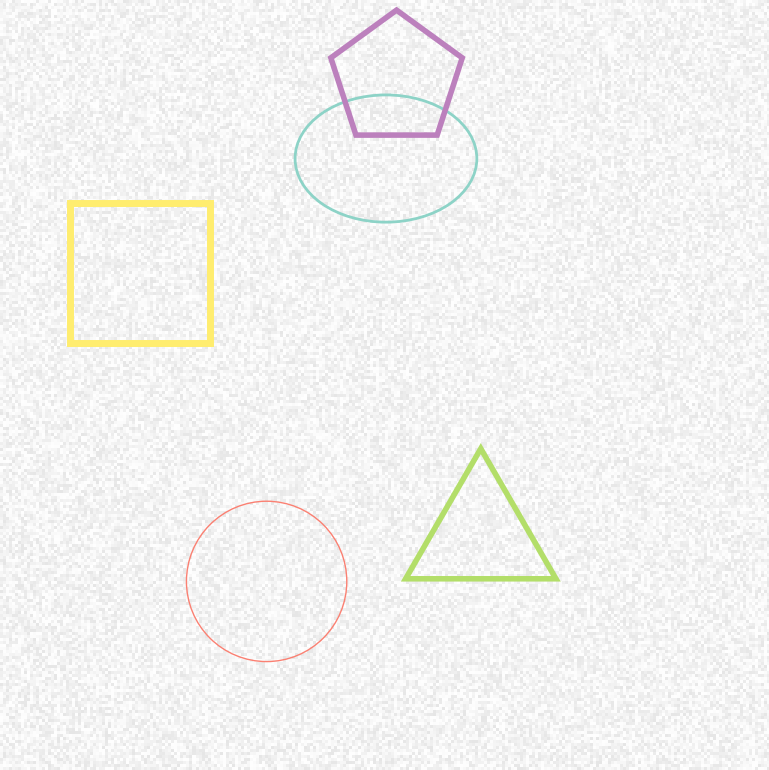[{"shape": "oval", "thickness": 1, "radius": 0.59, "center": [0.501, 0.794]}, {"shape": "circle", "thickness": 0.5, "radius": 0.52, "center": [0.346, 0.245]}, {"shape": "triangle", "thickness": 2, "radius": 0.56, "center": [0.624, 0.305]}, {"shape": "pentagon", "thickness": 2, "radius": 0.45, "center": [0.515, 0.897]}, {"shape": "square", "thickness": 2.5, "radius": 0.46, "center": [0.182, 0.646]}]